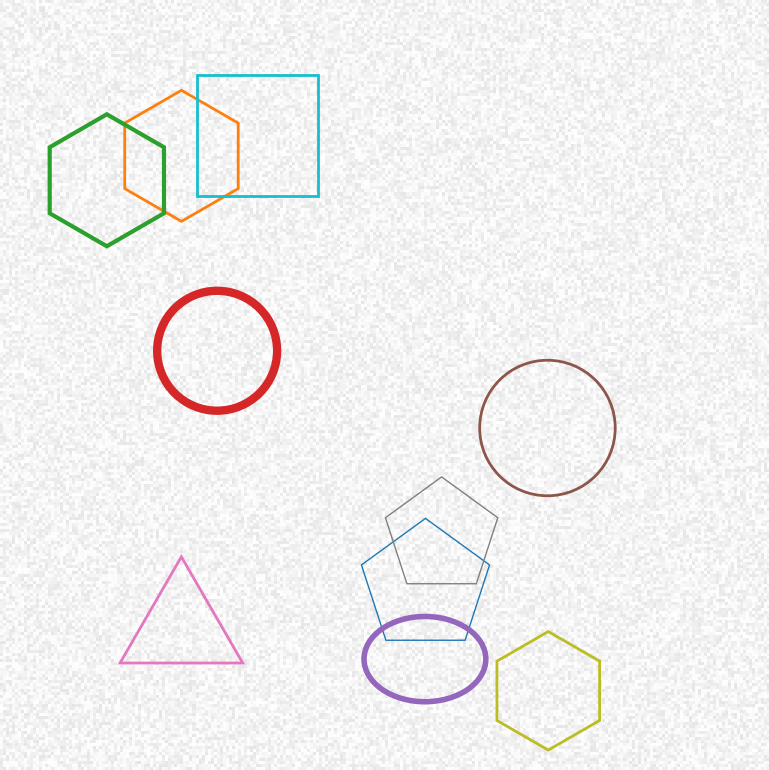[{"shape": "pentagon", "thickness": 0.5, "radius": 0.44, "center": [0.553, 0.239]}, {"shape": "hexagon", "thickness": 1, "radius": 0.43, "center": [0.236, 0.798]}, {"shape": "hexagon", "thickness": 1.5, "radius": 0.43, "center": [0.139, 0.766]}, {"shape": "circle", "thickness": 3, "radius": 0.39, "center": [0.282, 0.544]}, {"shape": "oval", "thickness": 2, "radius": 0.4, "center": [0.552, 0.144]}, {"shape": "circle", "thickness": 1, "radius": 0.44, "center": [0.711, 0.444]}, {"shape": "triangle", "thickness": 1, "radius": 0.46, "center": [0.236, 0.185]}, {"shape": "pentagon", "thickness": 0.5, "radius": 0.38, "center": [0.574, 0.304]}, {"shape": "hexagon", "thickness": 1, "radius": 0.38, "center": [0.712, 0.103]}, {"shape": "square", "thickness": 1, "radius": 0.39, "center": [0.335, 0.824]}]